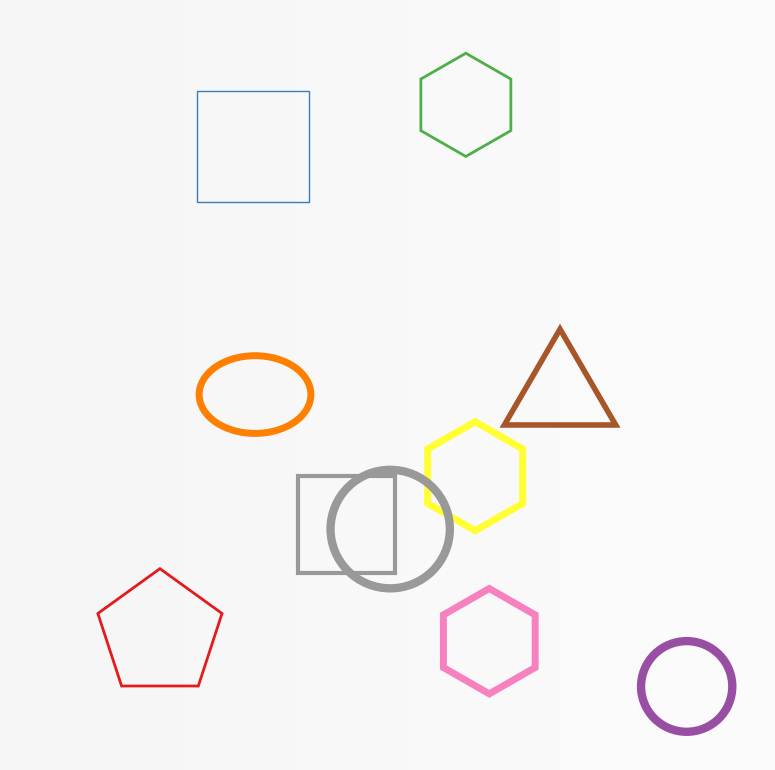[{"shape": "pentagon", "thickness": 1, "radius": 0.42, "center": [0.206, 0.177]}, {"shape": "square", "thickness": 0.5, "radius": 0.36, "center": [0.326, 0.809]}, {"shape": "hexagon", "thickness": 1, "radius": 0.34, "center": [0.601, 0.864]}, {"shape": "circle", "thickness": 3, "radius": 0.29, "center": [0.886, 0.108]}, {"shape": "oval", "thickness": 2.5, "radius": 0.36, "center": [0.329, 0.488]}, {"shape": "hexagon", "thickness": 2.5, "radius": 0.35, "center": [0.613, 0.382]}, {"shape": "triangle", "thickness": 2, "radius": 0.41, "center": [0.723, 0.49]}, {"shape": "hexagon", "thickness": 2.5, "radius": 0.34, "center": [0.631, 0.167]}, {"shape": "square", "thickness": 1.5, "radius": 0.31, "center": [0.447, 0.319]}, {"shape": "circle", "thickness": 3, "radius": 0.38, "center": [0.503, 0.313]}]